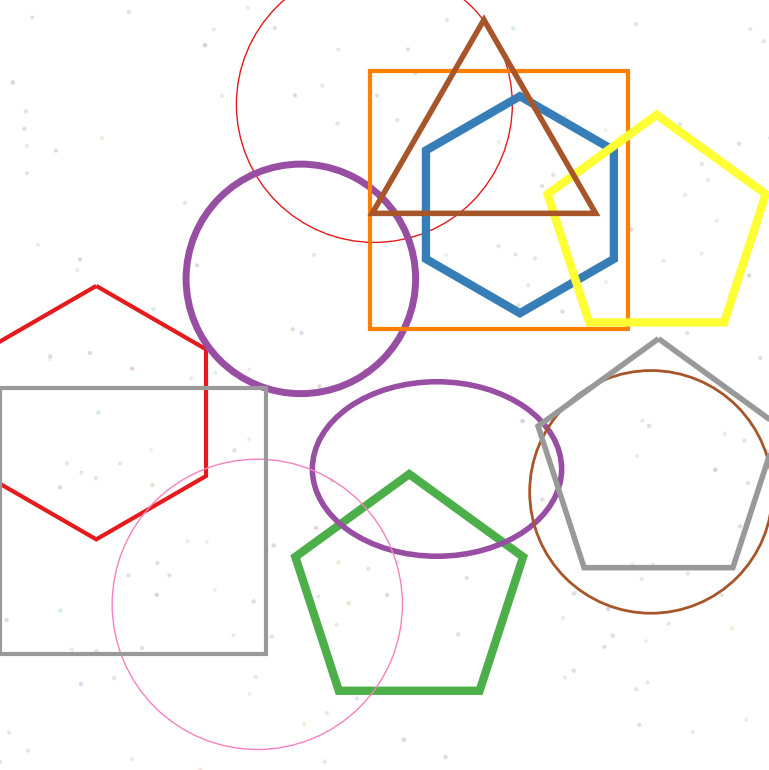[{"shape": "circle", "thickness": 0.5, "radius": 0.9, "center": [0.486, 0.864]}, {"shape": "hexagon", "thickness": 1.5, "radius": 0.82, "center": [0.125, 0.464]}, {"shape": "hexagon", "thickness": 3, "radius": 0.7, "center": [0.675, 0.734]}, {"shape": "pentagon", "thickness": 3, "radius": 0.78, "center": [0.531, 0.229]}, {"shape": "oval", "thickness": 2, "radius": 0.81, "center": [0.568, 0.391]}, {"shape": "circle", "thickness": 2.5, "radius": 0.75, "center": [0.391, 0.638]}, {"shape": "square", "thickness": 1.5, "radius": 0.84, "center": [0.648, 0.741]}, {"shape": "pentagon", "thickness": 3, "radius": 0.74, "center": [0.853, 0.702]}, {"shape": "triangle", "thickness": 2, "radius": 0.84, "center": [0.628, 0.807]}, {"shape": "circle", "thickness": 1, "radius": 0.79, "center": [0.845, 0.361]}, {"shape": "circle", "thickness": 0.5, "radius": 0.94, "center": [0.334, 0.215]}, {"shape": "pentagon", "thickness": 2, "radius": 0.82, "center": [0.855, 0.396]}, {"shape": "square", "thickness": 1.5, "radius": 0.86, "center": [0.173, 0.323]}]